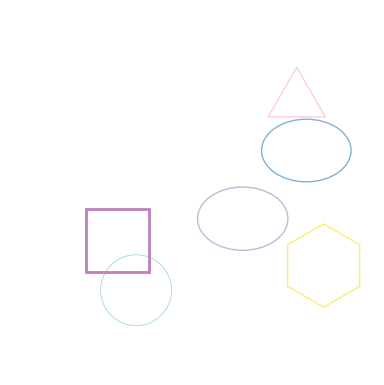[{"shape": "circle", "thickness": 0.5, "radius": 0.46, "center": [0.353, 0.246]}, {"shape": "oval", "thickness": 1, "radius": 0.59, "center": [0.63, 0.432]}, {"shape": "oval", "thickness": 1, "radius": 0.58, "center": [0.796, 0.609]}, {"shape": "triangle", "thickness": 1, "radius": 0.43, "center": [0.771, 0.739]}, {"shape": "square", "thickness": 2, "radius": 0.41, "center": [0.305, 0.376]}, {"shape": "hexagon", "thickness": 1, "radius": 0.54, "center": [0.841, 0.31]}]